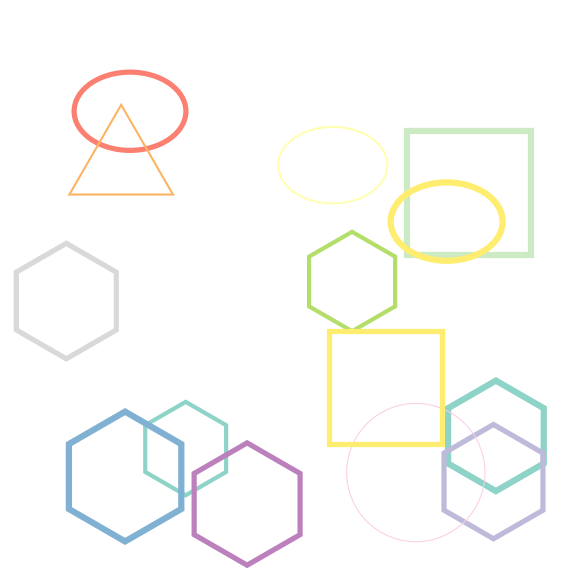[{"shape": "hexagon", "thickness": 2, "radius": 0.4, "center": [0.322, 0.222]}, {"shape": "hexagon", "thickness": 3, "radius": 0.48, "center": [0.859, 0.244]}, {"shape": "oval", "thickness": 1, "radius": 0.47, "center": [0.576, 0.713]}, {"shape": "hexagon", "thickness": 2.5, "radius": 0.49, "center": [0.855, 0.165]}, {"shape": "oval", "thickness": 2.5, "radius": 0.48, "center": [0.225, 0.806]}, {"shape": "hexagon", "thickness": 3, "radius": 0.56, "center": [0.217, 0.174]}, {"shape": "triangle", "thickness": 1, "radius": 0.52, "center": [0.21, 0.714]}, {"shape": "hexagon", "thickness": 2, "radius": 0.43, "center": [0.61, 0.512]}, {"shape": "circle", "thickness": 0.5, "radius": 0.6, "center": [0.72, 0.181]}, {"shape": "hexagon", "thickness": 2.5, "radius": 0.5, "center": [0.115, 0.478]}, {"shape": "hexagon", "thickness": 2.5, "radius": 0.53, "center": [0.428, 0.126]}, {"shape": "square", "thickness": 3, "radius": 0.54, "center": [0.812, 0.665]}, {"shape": "oval", "thickness": 3, "radius": 0.48, "center": [0.773, 0.615]}, {"shape": "square", "thickness": 2.5, "radius": 0.49, "center": [0.668, 0.328]}]